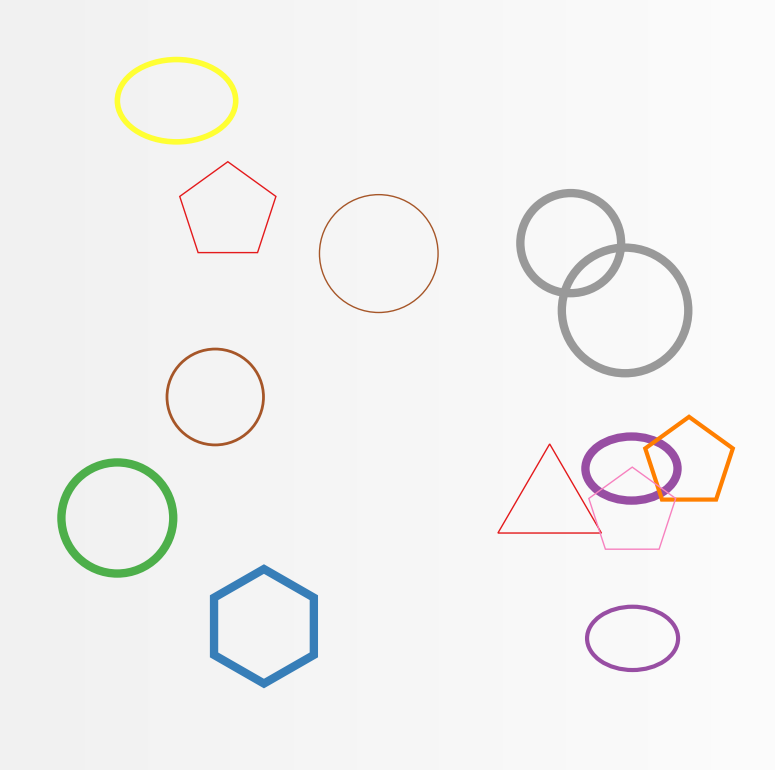[{"shape": "pentagon", "thickness": 0.5, "radius": 0.33, "center": [0.294, 0.725]}, {"shape": "triangle", "thickness": 0.5, "radius": 0.39, "center": [0.709, 0.346]}, {"shape": "hexagon", "thickness": 3, "radius": 0.37, "center": [0.341, 0.187]}, {"shape": "circle", "thickness": 3, "radius": 0.36, "center": [0.151, 0.327]}, {"shape": "oval", "thickness": 1.5, "radius": 0.29, "center": [0.816, 0.171]}, {"shape": "oval", "thickness": 3, "radius": 0.3, "center": [0.815, 0.391]}, {"shape": "pentagon", "thickness": 1.5, "radius": 0.3, "center": [0.889, 0.399]}, {"shape": "oval", "thickness": 2, "radius": 0.38, "center": [0.228, 0.869]}, {"shape": "circle", "thickness": 0.5, "radius": 0.38, "center": [0.489, 0.671]}, {"shape": "circle", "thickness": 1, "radius": 0.31, "center": [0.278, 0.484]}, {"shape": "pentagon", "thickness": 0.5, "radius": 0.29, "center": [0.816, 0.334]}, {"shape": "circle", "thickness": 3, "radius": 0.41, "center": [0.807, 0.597]}, {"shape": "circle", "thickness": 3, "radius": 0.33, "center": [0.736, 0.684]}]